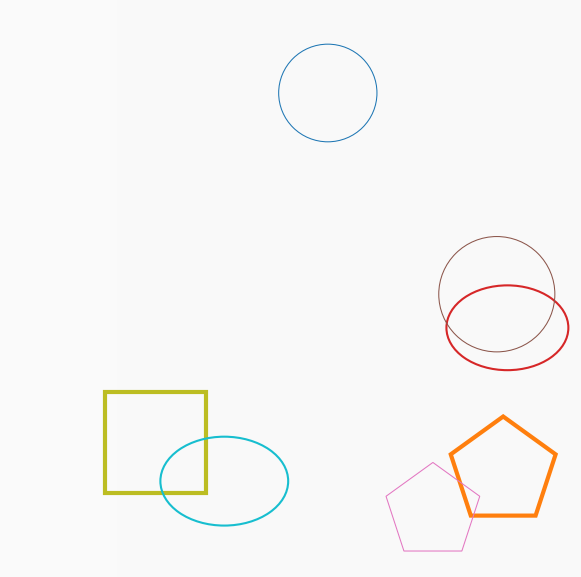[{"shape": "circle", "thickness": 0.5, "radius": 0.42, "center": [0.564, 0.838]}, {"shape": "pentagon", "thickness": 2, "radius": 0.47, "center": [0.866, 0.183]}, {"shape": "oval", "thickness": 1, "radius": 0.52, "center": [0.873, 0.432]}, {"shape": "circle", "thickness": 0.5, "radius": 0.5, "center": [0.855, 0.49]}, {"shape": "pentagon", "thickness": 0.5, "radius": 0.42, "center": [0.745, 0.114]}, {"shape": "square", "thickness": 2, "radius": 0.44, "center": [0.268, 0.233]}, {"shape": "oval", "thickness": 1, "radius": 0.55, "center": [0.386, 0.166]}]